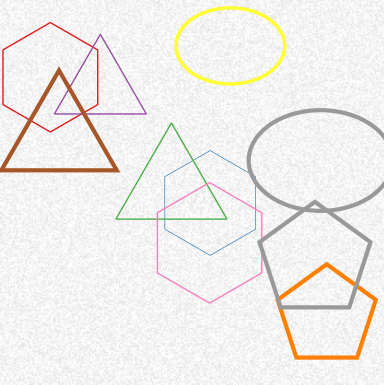[{"shape": "hexagon", "thickness": 1, "radius": 0.71, "center": [0.131, 0.799]}, {"shape": "hexagon", "thickness": 0.5, "radius": 0.68, "center": [0.546, 0.473]}, {"shape": "triangle", "thickness": 1, "radius": 0.83, "center": [0.445, 0.514]}, {"shape": "triangle", "thickness": 1, "radius": 0.69, "center": [0.261, 0.773]}, {"shape": "pentagon", "thickness": 3, "radius": 0.67, "center": [0.849, 0.18]}, {"shape": "oval", "thickness": 2.5, "radius": 0.71, "center": [0.598, 0.881]}, {"shape": "triangle", "thickness": 3, "radius": 0.86, "center": [0.153, 0.644]}, {"shape": "hexagon", "thickness": 1, "radius": 0.78, "center": [0.544, 0.369]}, {"shape": "pentagon", "thickness": 3, "radius": 0.76, "center": [0.818, 0.324]}, {"shape": "oval", "thickness": 3, "radius": 0.93, "center": [0.833, 0.583]}]